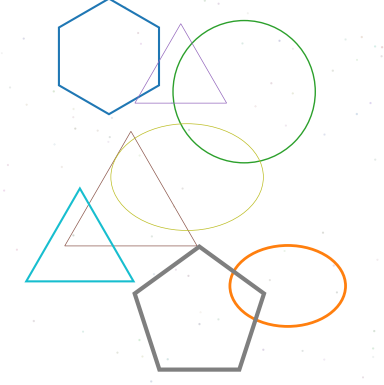[{"shape": "hexagon", "thickness": 1.5, "radius": 0.75, "center": [0.283, 0.854]}, {"shape": "oval", "thickness": 2, "radius": 0.75, "center": [0.747, 0.257]}, {"shape": "circle", "thickness": 1, "radius": 0.92, "center": [0.634, 0.762]}, {"shape": "triangle", "thickness": 0.5, "radius": 0.69, "center": [0.47, 0.801]}, {"shape": "triangle", "thickness": 0.5, "radius": 0.99, "center": [0.34, 0.46]}, {"shape": "pentagon", "thickness": 3, "radius": 0.88, "center": [0.518, 0.183]}, {"shape": "oval", "thickness": 0.5, "radius": 0.99, "center": [0.486, 0.54]}, {"shape": "triangle", "thickness": 1.5, "radius": 0.8, "center": [0.207, 0.35]}]